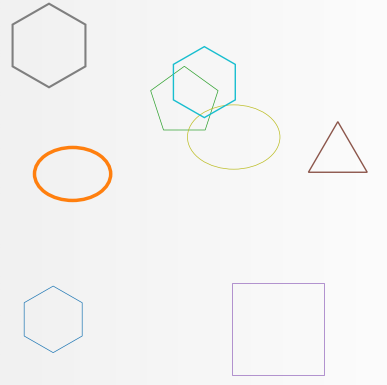[{"shape": "hexagon", "thickness": 0.5, "radius": 0.43, "center": [0.137, 0.17]}, {"shape": "oval", "thickness": 2.5, "radius": 0.49, "center": [0.187, 0.548]}, {"shape": "pentagon", "thickness": 0.5, "radius": 0.46, "center": [0.476, 0.736]}, {"shape": "square", "thickness": 0.5, "radius": 0.6, "center": [0.717, 0.145]}, {"shape": "triangle", "thickness": 1, "radius": 0.44, "center": [0.872, 0.596]}, {"shape": "hexagon", "thickness": 1.5, "radius": 0.54, "center": [0.126, 0.882]}, {"shape": "oval", "thickness": 0.5, "radius": 0.6, "center": [0.603, 0.644]}, {"shape": "hexagon", "thickness": 1, "radius": 0.46, "center": [0.527, 0.787]}]